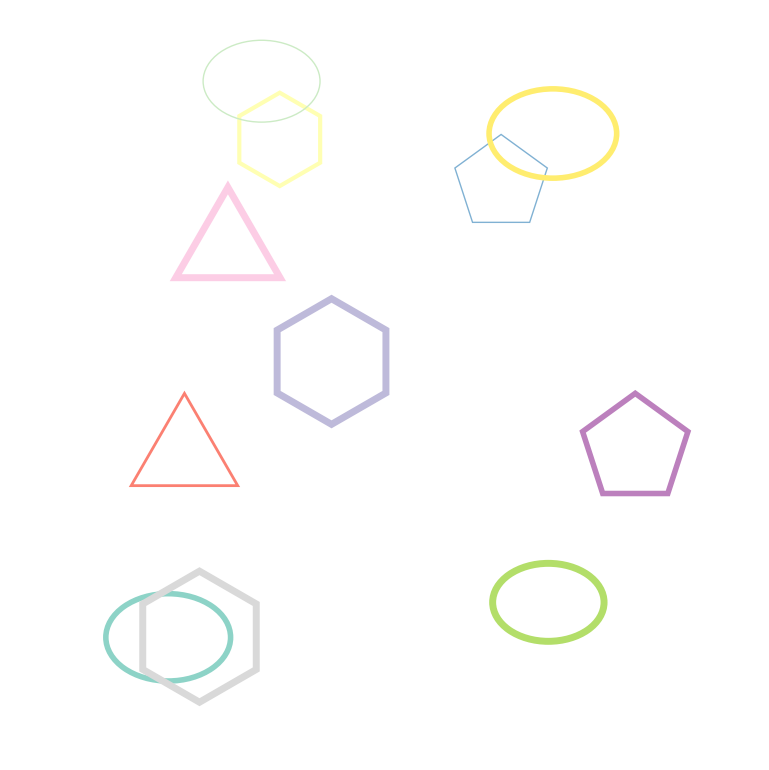[{"shape": "oval", "thickness": 2, "radius": 0.41, "center": [0.218, 0.172]}, {"shape": "hexagon", "thickness": 1.5, "radius": 0.3, "center": [0.363, 0.819]}, {"shape": "hexagon", "thickness": 2.5, "radius": 0.41, "center": [0.431, 0.53]}, {"shape": "triangle", "thickness": 1, "radius": 0.4, "center": [0.24, 0.409]}, {"shape": "pentagon", "thickness": 0.5, "radius": 0.32, "center": [0.651, 0.762]}, {"shape": "oval", "thickness": 2.5, "radius": 0.36, "center": [0.712, 0.218]}, {"shape": "triangle", "thickness": 2.5, "radius": 0.39, "center": [0.296, 0.678]}, {"shape": "hexagon", "thickness": 2.5, "radius": 0.43, "center": [0.259, 0.173]}, {"shape": "pentagon", "thickness": 2, "radius": 0.36, "center": [0.825, 0.417]}, {"shape": "oval", "thickness": 0.5, "radius": 0.38, "center": [0.34, 0.895]}, {"shape": "oval", "thickness": 2, "radius": 0.41, "center": [0.718, 0.827]}]